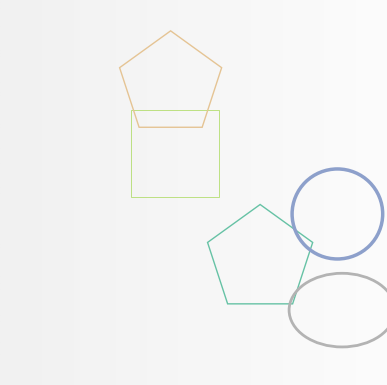[{"shape": "pentagon", "thickness": 1, "radius": 0.71, "center": [0.671, 0.326]}, {"shape": "circle", "thickness": 2.5, "radius": 0.58, "center": [0.871, 0.444]}, {"shape": "square", "thickness": 0.5, "radius": 0.57, "center": [0.452, 0.602]}, {"shape": "pentagon", "thickness": 1, "radius": 0.69, "center": [0.44, 0.781]}, {"shape": "oval", "thickness": 2, "radius": 0.68, "center": [0.883, 0.195]}]